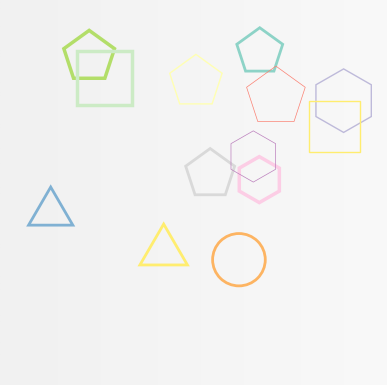[{"shape": "pentagon", "thickness": 2, "radius": 0.31, "center": [0.67, 0.866]}, {"shape": "pentagon", "thickness": 1, "radius": 0.36, "center": [0.506, 0.788]}, {"shape": "hexagon", "thickness": 1, "radius": 0.41, "center": [0.887, 0.739]}, {"shape": "pentagon", "thickness": 0.5, "radius": 0.4, "center": [0.712, 0.749]}, {"shape": "triangle", "thickness": 2, "radius": 0.33, "center": [0.131, 0.448]}, {"shape": "circle", "thickness": 2, "radius": 0.34, "center": [0.617, 0.325]}, {"shape": "pentagon", "thickness": 2.5, "radius": 0.34, "center": [0.23, 0.852]}, {"shape": "hexagon", "thickness": 2.5, "radius": 0.3, "center": [0.669, 0.533]}, {"shape": "pentagon", "thickness": 2, "radius": 0.33, "center": [0.542, 0.548]}, {"shape": "hexagon", "thickness": 0.5, "radius": 0.33, "center": [0.654, 0.594]}, {"shape": "square", "thickness": 2.5, "radius": 0.36, "center": [0.271, 0.797]}, {"shape": "square", "thickness": 1, "radius": 0.33, "center": [0.863, 0.671]}, {"shape": "triangle", "thickness": 2, "radius": 0.35, "center": [0.422, 0.347]}]